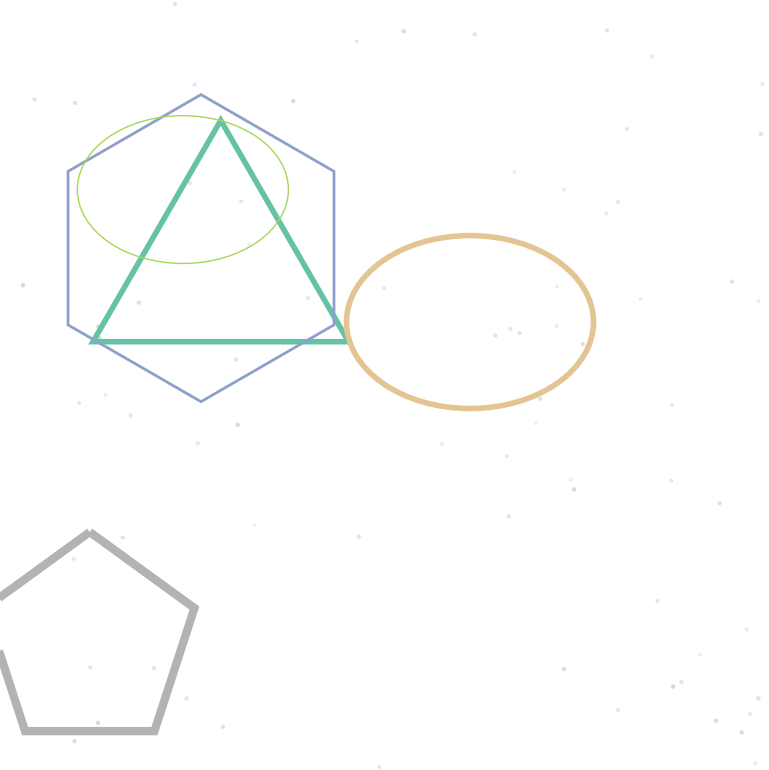[{"shape": "triangle", "thickness": 2, "radius": 0.96, "center": [0.287, 0.652]}, {"shape": "hexagon", "thickness": 1, "radius": 1.0, "center": [0.261, 0.678]}, {"shape": "oval", "thickness": 0.5, "radius": 0.69, "center": [0.238, 0.754]}, {"shape": "oval", "thickness": 2, "radius": 0.8, "center": [0.61, 0.582]}, {"shape": "pentagon", "thickness": 3, "radius": 0.71, "center": [0.117, 0.166]}]